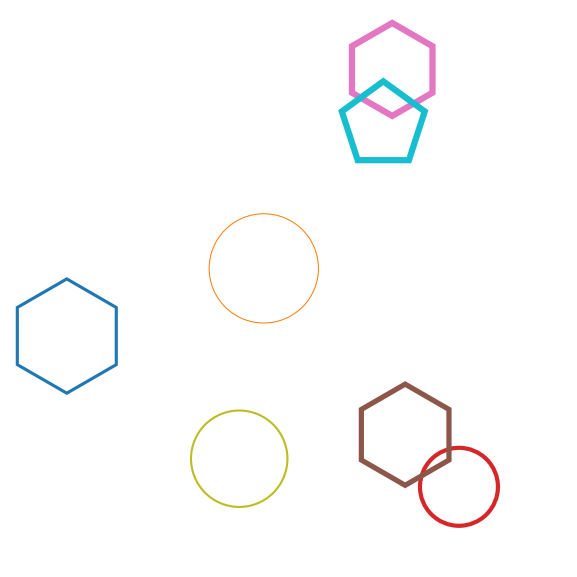[{"shape": "hexagon", "thickness": 1.5, "radius": 0.49, "center": [0.116, 0.417]}, {"shape": "circle", "thickness": 0.5, "radius": 0.47, "center": [0.457, 0.534]}, {"shape": "circle", "thickness": 2, "radius": 0.34, "center": [0.795, 0.156]}, {"shape": "hexagon", "thickness": 2.5, "radius": 0.44, "center": [0.702, 0.246]}, {"shape": "hexagon", "thickness": 3, "radius": 0.4, "center": [0.679, 0.879]}, {"shape": "circle", "thickness": 1, "radius": 0.42, "center": [0.414, 0.205]}, {"shape": "pentagon", "thickness": 3, "radius": 0.38, "center": [0.664, 0.783]}]